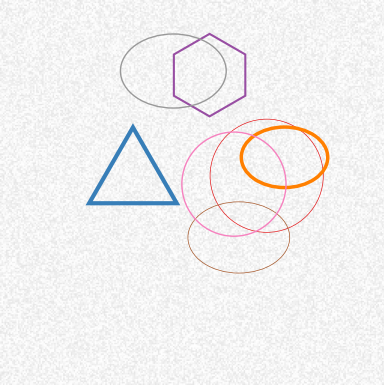[{"shape": "circle", "thickness": 0.5, "radius": 0.74, "center": [0.693, 0.543]}, {"shape": "triangle", "thickness": 3, "radius": 0.66, "center": [0.345, 0.538]}, {"shape": "hexagon", "thickness": 1.5, "radius": 0.54, "center": [0.544, 0.805]}, {"shape": "oval", "thickness": 2.5, "radius": 0.56, "center": [0.739, 0.591]}, {"shape": "oval", "thickness": 0.5, "radius": 0.66, "center": [0.62, 0.383]}, {"shape": "circle", "thickness": 1, "radius": 0.68, "center": [0.608, 0.522]}, {"shape": "oval", "thickness": 1, "radius": 0.69, "center": [0.45, 0.816]}]